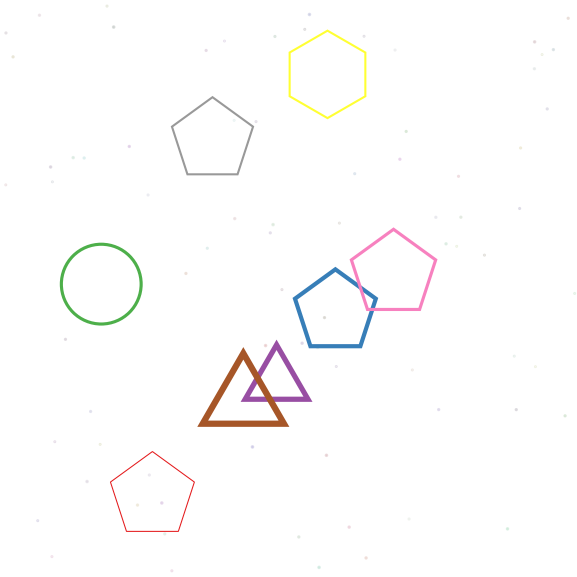[{"shape": "pentagon", "thickness": 0.5, "radius": 0.38, "center": [0.264, 0.141]}, {"shape": "pentagon", "thickness": 2, "radius": 0.37, "center": [0.581, 0.459]}, {"shape": "circle", "thickness": 1.5, "radius": 0.35, "center": [0.175, 0.507]}, {"shape": "triangle", "thickness": 2.5, "radius": 0.31, "center": [0.479, 0.339]}, {"shape": "hexagon", "thickness": 1, "radius": 0.38, "center": [0.567, 0.87]}, {"shape": "triangle", "thickness": 3, "radius": 0.41, "center": [0.421, 0.306]}, {"shape": "pentagon", "thickness": 1.5, "radius": 0.38, "center": [0.681, 0.525]}, {"shape": "pentagon", "thickness": 1, "radius": 0.37, "center": [0.368, 0.757]}]